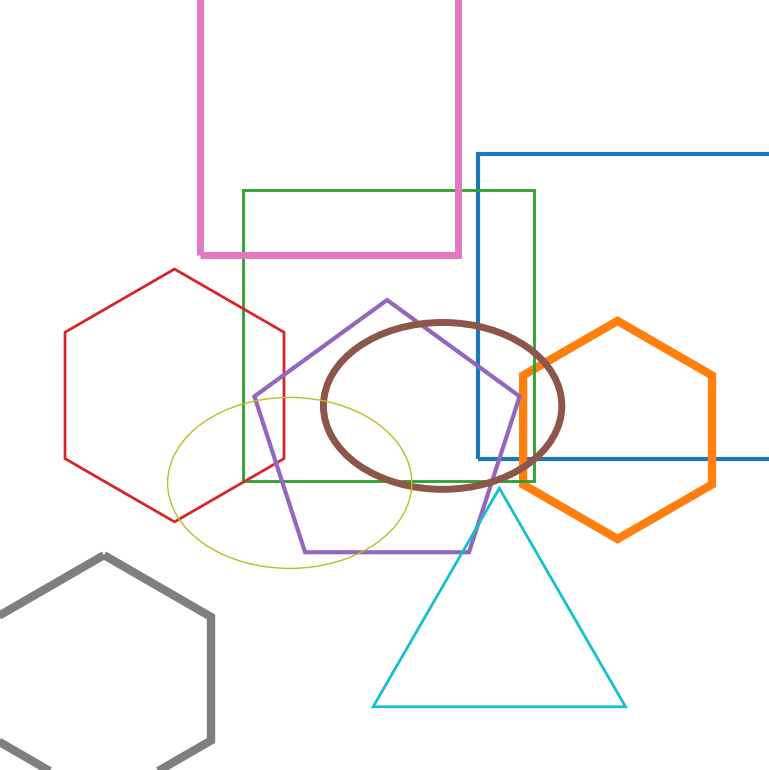[{"shape": "square", "thickness": 1.5, "radius": 0.99, "center": [0.819, 0.602]}, {"shape": "hexagon", "thickness": 3, "radius": 0.71, "center": [0.802, 0.442]}, {"shape": "square", "thickness": 1, "radius": 0.94, "center": [0.505, 0.565]}, {"shape": "hexagon", "thickness": 1, "radius": 0.82, "center": [0.227, 0.486]}, {"shape": "pentagon", "thickness": 1.5, "radius": 0.91, "center": [0.503, 0.429]}, {"shape": "oval", "thickness": 2.5, "radius": 0.77, "center": [0.575, 0.473]}, {"shape": "square", "thickness": 2.5, "radius": 0.84, "center": [0.427, 0.837]}, {"shape": "hexagon", "thickness": 3, "radius": 0.8, "center": [0.135, 0.119]}, {"shape": "oval", "thickness": 0.5, "radius": 0.79, "center": [0.376, 0.373]}, {"shape": "triangle", "thickness": 1, "radius": 0.95, "center": [0.649, 0.177]}]